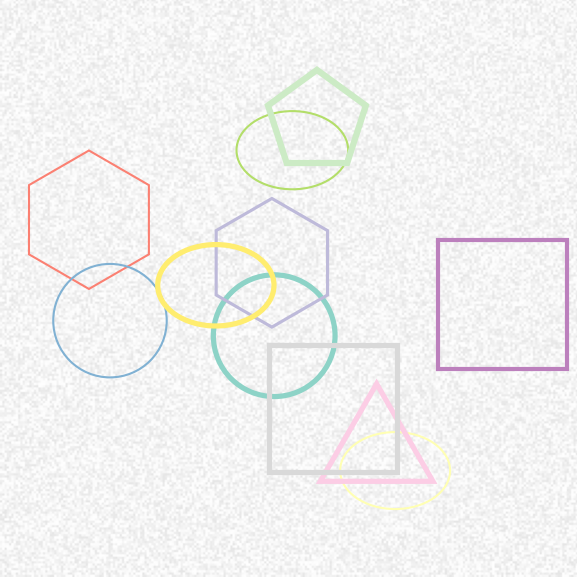[{"shape": "circle", "thickness": 2.5, "radius": 0.53, "center": [0.475, 0.418]}, {"shape": "oval", "thickness": 1, "radius": 0.48, "center": [0.684, 0.184]}, {"shape": "hexagon", "thickness": 1.5, "radius": 0.56, "center": [0.471, 0.544]}, {"shape": "hexagon", "thickness": 1, "radius": 0.6, "center": [0.154, 0.619]}, {"shape": "circle", "thickness": 1, "radius": 0.49, "center": [0.19, 0.444]}, {"shape": "oval", "thickness": 1, "radius": 0.48, "center": [0.506, 0.739]}, {"shape": "triangle", "thickness": 2.5, "radius": 0.56, "center": [0.652, 0.222]}, {"shape": "square", "thickness": 2.5, "radius": 0.55, "center": [0.576, 0.292]}, {"shape": "square", "thickness": 2, "radius": 0.56, "center": [0.87, 0.472]}, {"shape": "pentagon", "thickness": 3, "radius": 0.45, "center": [0.549, 0.789]}, {"shape": "oval", "thickness": 2.5, "radius": 0.5, "center": [0.374, 0.505]}]